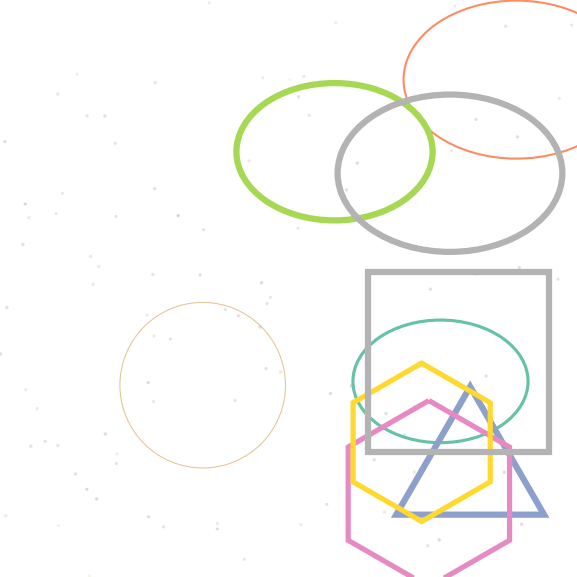[{"shape": "oval", "thickness": 1.5, "radius": 0.76, "center": [0.763, 0.339]}, {"shape": "oval", "thickness": 1, "radius": 0.98, "center": [0.894, 0.861]}, {"shape": "triangle", "thickness": 3, "radius": 0.74, "center": [0.814, 0.182]}, {"shape": "hexagon", "thickness": 2.5, "radius": 0.81, "center": [0.743, 0.144]}, {"shape": "oval", "thickness": 3, "radius": 0.85, "center": [0.579, 0.736]}, {"shape": "hexagon", "thickness": 2.5, "radius": 0.69, "center": [0.73, 0.233]}, {"shape": "circle", "thickness": 0.5, "radius": 0.72, "center": [0.351, 0.332]}, {"shape": "oval", "thickness": 3, "radius": 0.97, "center": [0.779, 0.699]}, {"shape": "square", "thickness": 3, "radius": 0.78, "center": [0.794, 0.373]}]